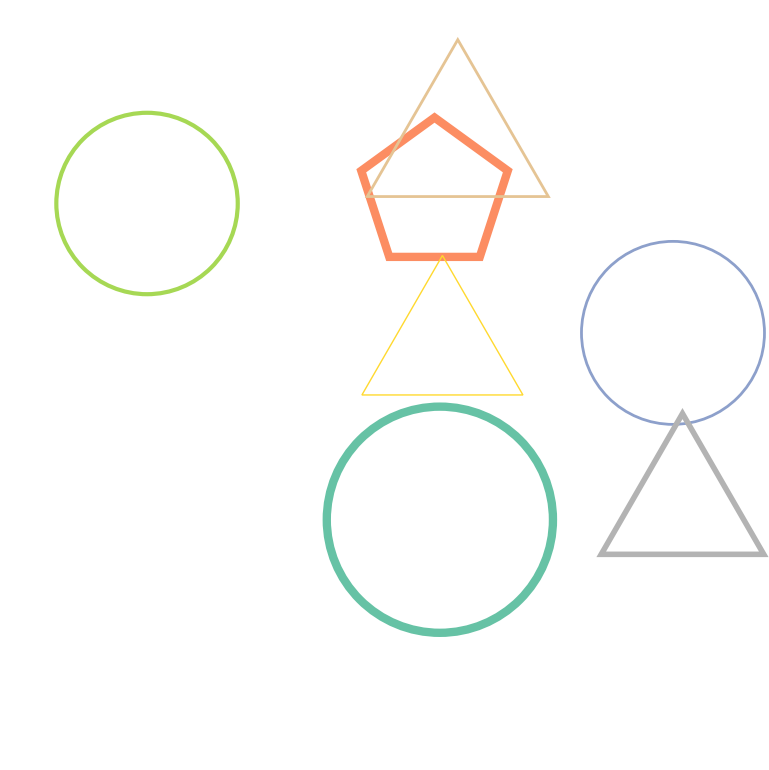[{"shape": "circle", "thickness": 3, "radius": 0.73, "center": [0.571, 0.325]}, {"shape": "pentagon", "thickness": 3, "radius": 0.5, "center": [0.564, 0.747]}, {"shape": "circle", "thickness": 1, "radius": 0.59, "center": [0.874, 0.568]}, {"shape": "circle", "thickness": 1.5, "radius": 0.59, "center": [0.191, 0.736]}, {"shape": "triangle", "thickness": 0.5, "radius": 0.6, "center": [0.575, 0.547]}, {"shape": "triangle", "thickness": 1, "radius": 0.68, "center": [0.595, 0.813]}, {"shape": "triangle", "thickness": 2, "radius": 0.61, "center": [0.886, 0.341]}]